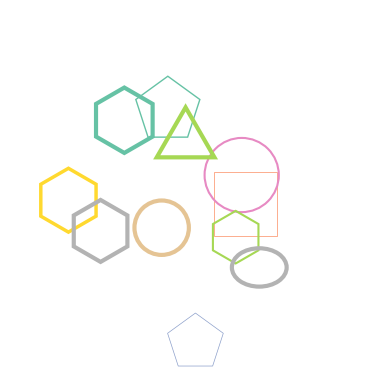[{"shape": "hexagon", "thickness": 3, "radius": 0.42, "center": [0.323, 0.688]}, {"shape": "pentagon", "thickness": 1, "radius": 0.44, "center": [0.436, 0.715]}, {"shape": "square", "thickness": 0.5, "radius": 0.41, "center": [0.638, 0.471]}, {"shape": "pentagon", "thickness": 0.5, "radius": 0.38, "center": [0.508, 0.111]}, {"shape": "circle", "thickness": 1.5, "radius": 0.48, "center": [0.628, 0.545]}, {"shape": "triangle", "thickness": 3, "radius": 0.43, "center": [0.482, 0.635]}, {"shape": "hexagon", "thickness": 1.5, "radius": 0.34, "center": [0.612, 0.384]}, {"shape": "hexagon", "thickness": 2.5, "radius": 0.41, "center": [0.178, 0.48]}, {"shape": "circle", "thickness": 3, "radius": 0.35, "center": [0.42, 0.409]}, {"shape": "oval", "thickness": 3, "radius": 0.36, "center": [0.673, 0.305]}, {"shape": "hexagon", "thickness": 3, "radius": 0.4, "center": [0.261, 0.4]}]